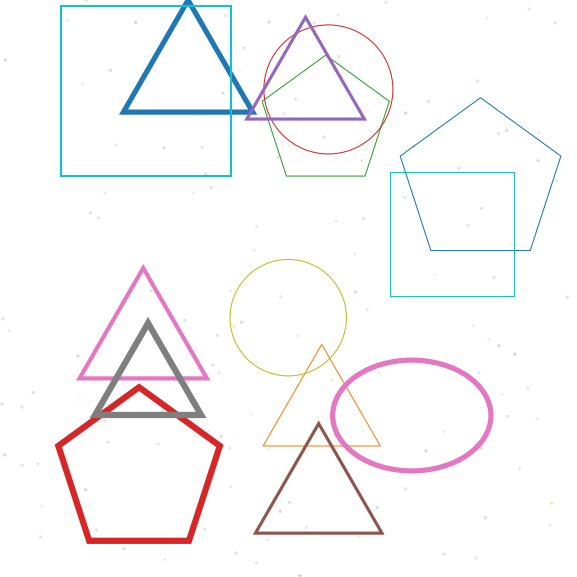[{"shape": "pentagon", "thickness": 0.5, "radius": 0.73, "center": [0.832, 0.684]}, {"shape": "triangle", "thickness": 2.5, "radius": 0.65, "center": [0.326, 0.87]}, {"shape": "triangle", "thickness": 0.5, "radius": 0.59, "center": [0.557, 0.285]}, {"shape": "pentagon", "thickness": 0.5, "radius": 0.58, "center": [0.564, 0.788]}, {"shape": "pentagon", "thickness": 3, "radius": 0.74, "center": [0.241, 0.182]}, {"shape": "circle", "thickness": 0.5, "radius": 0.56, "center": [0.569, 0.844]}, {"shape": "triangle", "thickness": 1.5, "radius": 0.59, "center": [0.529, 0.852]}, {"shape": "triangle", "thickness": 1.5, "radius": 0.63, "center": [0.552, 0.139]}, {"shape": "triangle", "thickness": 2, "radius": 0.64, "center": [0.248, 0.408]}, {"shape": "oval", "thickness": 2.5, "radius": 0.69, "center": [0.713, 0.28]}, {"shape": "triangle", "thickness": 3, "radius": 0.53, "center": [0.256, 0.334]}, {"shape": "circle", "thickness": 0.5, "radius": 0.5, "center": [0.499, 0.449]}, {"shape": "square", "thickness": 1, "radius": 0.74, "center": [0.253, 0.841]}, {"shape": "square", "thickness": 0.5, "radius": 0.54, "center": [0.783, 0.595]}]